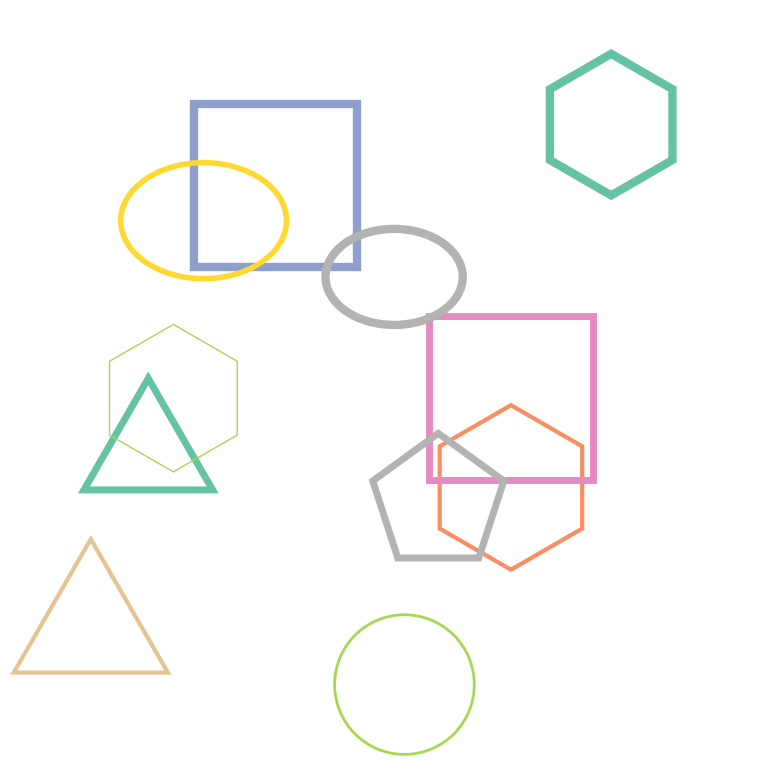[{"shape": "hexagon", "thickness": 3, "radius": 0.46, "center": [0.794, 0.838]}, {"shape": "triangle", "thickness": 2.5, "radius": 0.48, "center": [0.193, 0.412]}, {"shape": "hexagon", "thickness": 1.5, "radius": 0.53, "center": [0.664, 0.367]}, {"shape": "square", "thickness": 3, "radius": 0.53, "center": [0.358, 0.759]}, {"shape": "square", "thickness": 2.5, "radius": 0.53, "center": [0.663, 0.483]}, {"shape": "circle", "thickness": 1, "radius": 0.45, "center": [0.525, 0.111]}, {"shape": "hexagon", "thickness": 0.5, "radius": 0.48, "center": [0.225, 0.483]}, {"shape": "oval", "thickness": 2, "radius": 0.54, "center": [0.264, 0.713]}, {"shape": "triangle", "thickness": 1.5, "radius": 0.58, "center": [0.118, 0.184]}, {"shape": "oval", "thickness": 3, "radius": 0.45, "center": [0.512, 0.64]}, {"shape": "pentagon", "thickness": 2.5, "radius": 0.45, "center": [0.569, 0.348]}]